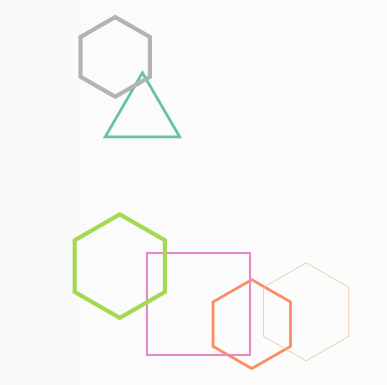[{"shape": "triangle", "thickness": 2, "radius": 0.55, "center": [0.368, 0.7]}, {"shape": "hexagon", "thickness": 2, "radius": 0.58, "center": [0.65, 0.158]}, {"shape": "square", "thickness": 1.5, "radius": 0.66, "center": [0.512, 0.211]}, {"shape": "hexagon", "thickness": 3, "radius": 0.67, "center": [0.309, 0.309]}, {"shape": "hexagon", "thickness": 0.5, "radius": 0.64, "center": [0.79, 0.19]}, {"shape": "hexagon", "thickness": 3, "radius": 0.52, "center": [0.297, 0.852]}]